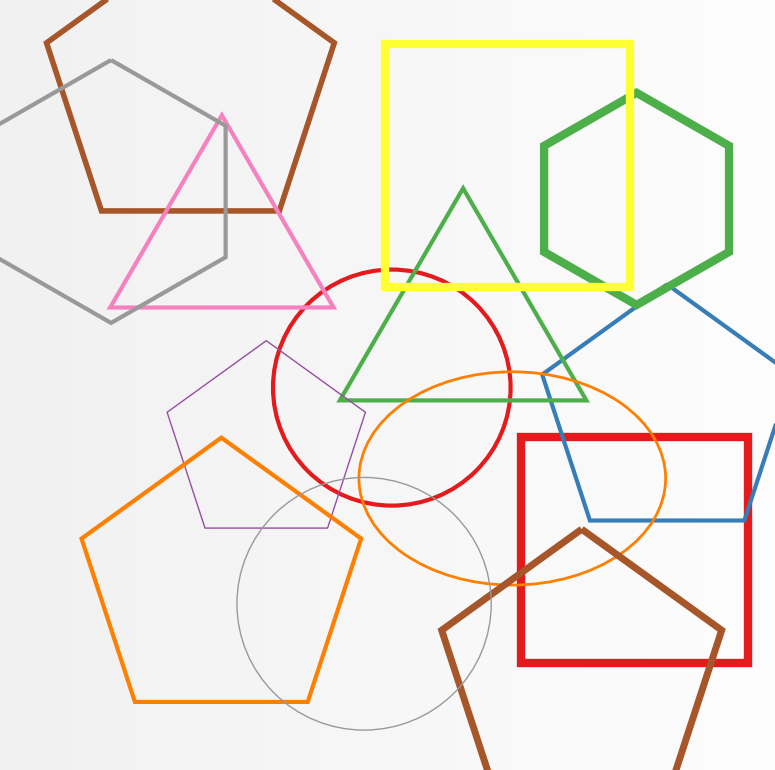[{"shape": "square", "thickness": 3, "radius": 0.73, "center": [0.818, 0.285]}, {"shape": "circle", "thickness": 1.5, "radius": 0.77, "center": [0.506, 0.497]}, {"shape": "pentagon", "thickness": 1.5, "radius": 0.85, "center": [0.861, 0.461]}, {"shape": "triangle", "thickness": 1.5, "radius": 0.92, "center": [0.598, 0.572]}, {"shape": "hexagon", "thickness": 3, "radius": 0.69, "center": [0.821, 0.742]}, {"shape": "pentagon", "thickness": 0.5, "radius": 0.67, "center": [0.344, 0.423]}, {"shape": "oval", "thickness": 1, "radius": 0.99, "center": [0.661, 0.379]}, {"shape": "pentagon", "thickness": 1.5, "radius": 0.95, "center": [0.286, 0.242]}, {"shape": "square", "thickness": 3, "radius": 0.79, "center": [0.655, 0.785]}, {"shape": "pentagon", "thickness": 2, "radius": 0.98, "center": [0.246, 0.884]}, {"shape": "pentagon", "thickness": 2.5, "radius": 0.95, "center": [0.751, 0.123]}, {"shape": "triangle", "thickness": 1.5, "radius": 0.83, "center": [0.286, 0.684]}, {"shape": "circle", "thickness": 0.5, "radius": 0.82, "center": [0.47, 0.216]}, {"shape": "hexagon", "thickness": 1.5, "radius": 0.85, "center": [0.143, 0.751]}]